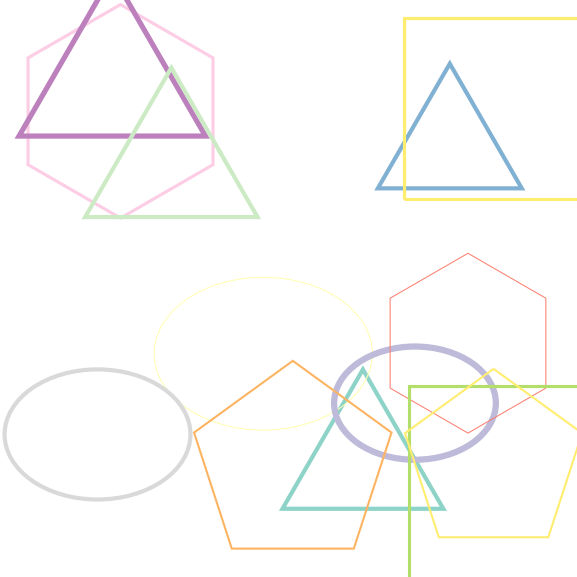[{"shape": "triangle", "thickness": 2, "radius": 0.8, "center": [0.628, 0.199]}, {"shape": "oval", "thickness": 0.5, "radius": 0.94, "center": [0.456, 0.387]}, {"shape": "oval", "thickness": 3, "radius": 0.7, "center": [0.719, 0.301]}, {"shape": "hexagon", "thickness": 0.5, "radius": 0.78, "center": [0.81, 0.405]}, {"shape": "triangle", "thickness": 2, "radius": 0.72, "center": [0.779, 0.745]}, {"shape": "pentagon", "thickness": 1, "radius": 0.9, "center": [0.507, 0.195]}, {"shape": "square", "thickness": 1.5, "radius": 0.85, "center": [0.878, 0.16]}, {"shape": "hexagon", "thickness": 1.5, "radius": 0.92, "center": [0.209, 0.806]}, {"shape": "oval", "thickness": 2, "radius": 0.8, "center": [0.169, 0.247]}, {"shape": "triangle", "thickness": 2.5, "radius": 0.93, "center": [0.194, 0.857]}, {"shape": "triangle", "thickness": 2, "radius": 0.86, "center": [0.297, 0.709]}, {"shape": "pentagon", "thickness": 1, "radius": 0.81, "center": [0.855, 0.199]}, {"shape": "square", "thickness": 1.5, "radius": 0.79, "center": [0.857, 0.811]}]